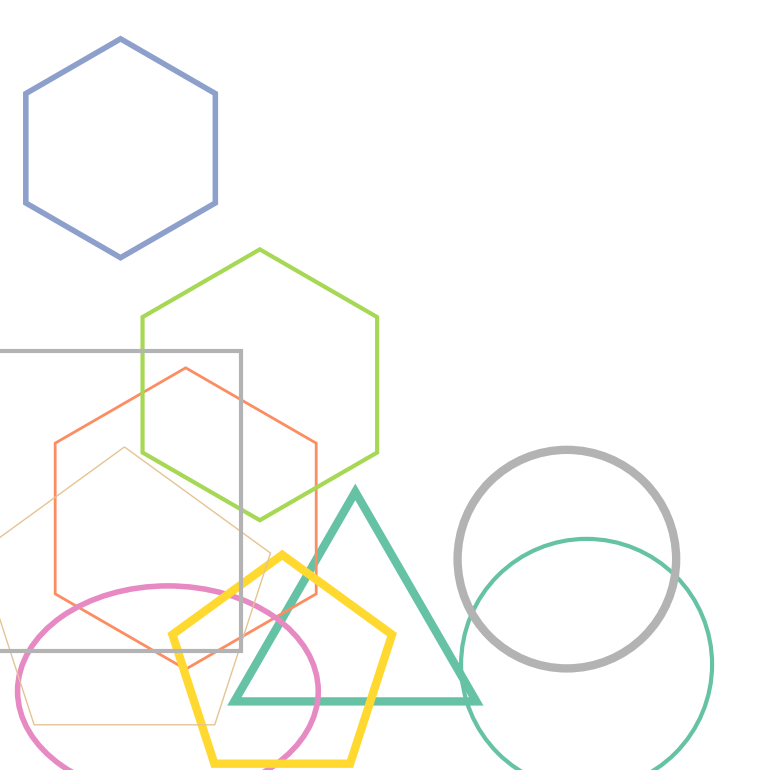[{"shape": "circle", "thickness": 1.5, "radius": 0.81, "center": [0.762, 0.137]}, {"shape": "triangle", "thickness": 3, "radius": 0.91, "center": [0.461, 0.18]}, {"shape": "hexagon", "thickness": 1, "radius": 0.98, "center": [0.241, 0.327]}, {"shape": "hexagon", "thickness": 2, "radius": 0.71, "center": [0.157, 0.807]}, {"shape": "oval", "thickness": 2, "radius": 0.98, "center": [0.218, 0.102]}, {"shape": "hexagon", "thickness": 1.5, "radius": 0.88, "center": [0.337, 0.5]}, {"shape": "pentagon", "thickness": 3, "radius": 0.75, "center": [0.367, 0.13]}, {"shape": "pentagon", "thickness": 0.5, "radius": 1.0, "center": [0.162, 0.22]}, {"shape": "square", "thickness": 1.5, "radius": 0.98, "center": [0.118, 0.349]}, {"shape": "circle", "thickness": 3, "radius": 0.71, "center": [0.736, 0.274]}]